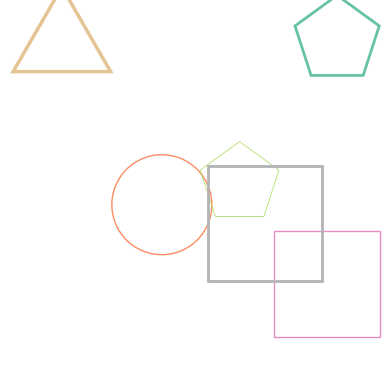[{"shape": "pentagon", "thickness": 2, "radius": 0.58, "center": [0.876, 0.897]}, {"shape": "circle", "thickness": 1, "radius": 0.65, "center": [0.42, 0.468]}, {"shape": "square", "thickness": 1, "radius": 0.68, "center": [0.85, 0.262]}, {"shape": "pentagon", "thickness": 0.5, "radius": 0.54, "center": [0.622, 0.525]}, {"shape": "triangle", "thickness": 2.5, "radius": 0.73, "center": [0.161, 0.887]}, {"shape": "square", "thickness": 2, "radius": 0.74, "center": [0.688, 0.42]}]